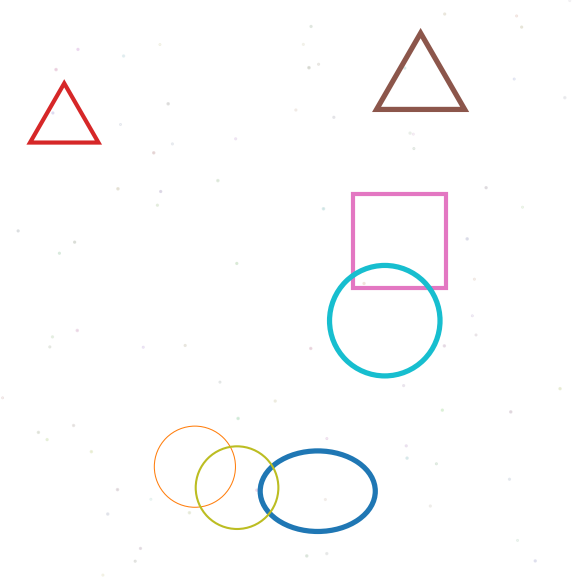[{"shape": "oval", "thickness": 2.5, "radius": 0.5, "center": [0.55, 0.149]}, {"shape": "circle", "thickness": 0.5, "radius": 0.35, "center": [0.337, 0.191]}, {"shape": "triangle", "thickness": 2, "radius": 0.34, "center": [0.111, 0.786]}, {"shape": "triangle", "thickness": 2.5, "radius": 0.44, "center": [0.728, 0.854]}, {"shape": "square", "thickness": 2, "radius": 0.41, "center": [0.692, 0.582]}, {"shape": "circle", "thickness": 1, "radius": 0.36, "center": [0.41, 0.155]}, {"shape": "circle", "thickness": 2.5, "radius": 0.48, "center": [0.666, 0.444]}]